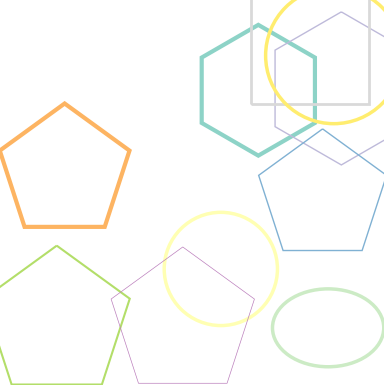[{"shape": "hexagon", "thickness": 3, "radius": 0.85, "center": [0.671, 0.766]}, {"shape": "circle", "thickness": 2.5, "radius": 0.74, "center": [0.574, 0.301]}, {"shape": "hexagon", "thickness": 1, "radius": 0.99, "center": [0.887, 0.77]}, {"shape": "pentagon", "thickness": 1, "radius": 0.87, "center": [0.838, 0.491]}, {"shape": "pentagon", "thickness": 3, "radius": 0.89, "center": [0.168, 0.554]}, {"shape": "pentagon", "thickness": 1.5, "radius": 1.0, "center": [0.147, 0.163]}, {"shape": "square", "thickness": 2, "radius": 0.76, "center": [0.806, 0.882]}, {"shape": "pentagon", "thickness": 0.5, "radius": 0.98, "center": [0.475, 0.163]}, {"shape": "oval", "thickness": 2.5, "radius": 0.72, "center": [0.852, 0.149]}, {"shape": "circle", "thickness": 2.5, "radius": 0.89, "center": [0.867, 0.856]}]